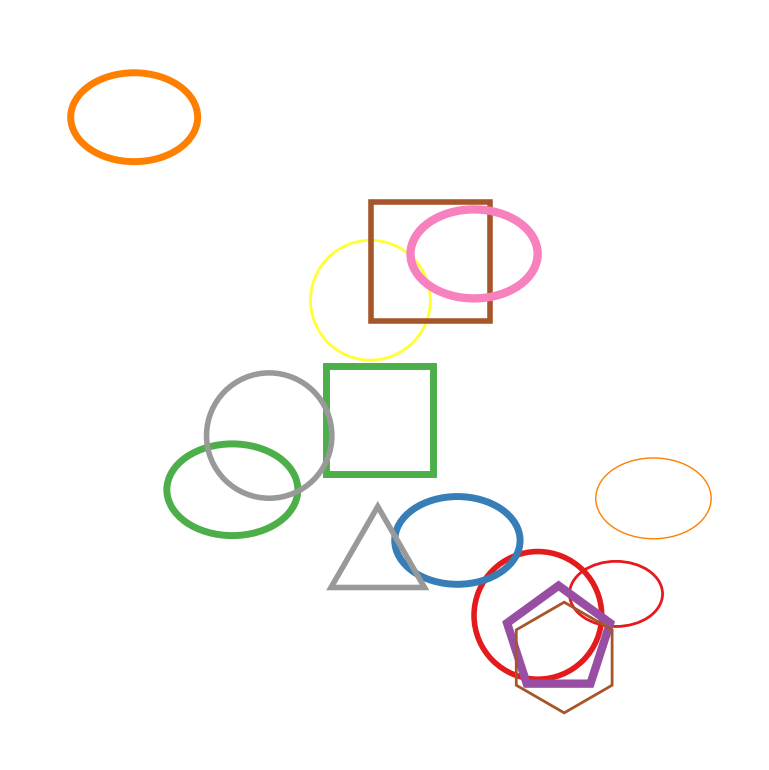[{"shape": "circle", "thickness": 2, "radius": 0.41, "center": [0.699, 0.201]}, {"shape": "oval", "thickness": 1, "radius": 0.3, "center": [0.8, 0.229]}, {"shape": "oval", "thickness": 2.5, "radius": 0.41, "center": [0.594, 0.298]}, {"shape": "oval", "thickness": 2.5, "radius": 0.43, "center": [0.302, 0.364]}, {"shape": "square", "thickness": 2.5, "radius": 0.35, "center": [0.493, 0.455]}, {"shape": "pentagon", "thickness": 3, "radius": 0.35, "center": [0.725, 0.169]}, {"shape": "oval", "thickness": 2.5, "radius": 0.41, "center": [0.174, 0.848]}, {"shape": "oval", "thickness": 0.5, "radius": 0.37, "center": [0.849, 0.353]}, {"shape": "circle", "thickness": 1, "radius": 0.39, "center": [0.481, 0.61]}, {"shape": "hexagon", "thickness": 1, "radius": 0.36, "center": [0.733, 0.146]}, {"shape": "square", "thickness": 2, "radius": 0.39, "center": [0.559, 0.66]}, {"shape": "oval", "thickness": 3, "radius": 0.41, "center": [0.616, 0.67]}, {"shape": "triangle", "thickness": 2, "radius": 0.35, "center": [0.491, 0.272]}, {"shape": "circle", "thickness": 2, "radius": 0.41, "center": [0.35, 0.434]}]